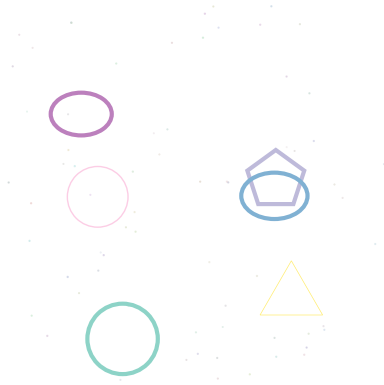[{"shape": "circle", "thickness": 3, "radius": 0.46, "center": [0.318, 0.12]}, {"shape": "pentagon", "thickness": 3, "radius": 0.39, "center": [0.716, 0.533]}, {"shape": "oval", "thickness": 3, "radius": 0.43, "center": [0.713, 0.491]}, {"shape": "circle", "thickness": 1, "radius": 0.39, "center": [0.254, 0.489]}, {"shape": "oval", "thickness": 3, "radius": 0.4, "center": [0.211, 0.704]}, {"shape": "triangle", "thickness": 0.5, "radius": 0.47, "center": [0.757, 0.229]}]